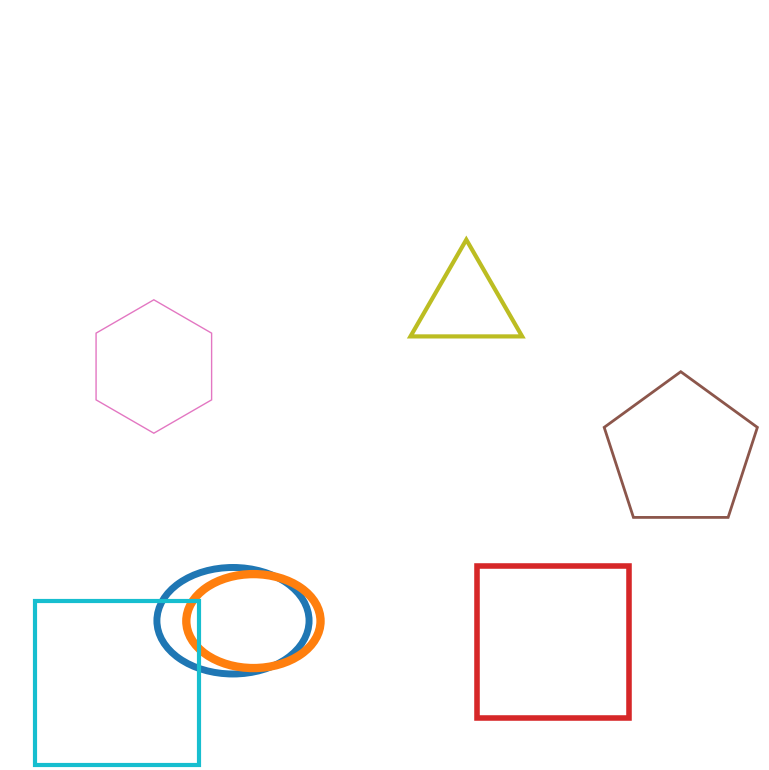[{"shape": "oval", "thickness": 2.5, "radius": 0.49, "center": [0.303, 0.194]}, {"shape": "oval", "thickness": 3, "radius": 0.44, "center": [0.329, 0.193]}, {"shape": "square", "thickness": 2, "radius": 0.49, "center": [0.718, 0.166]}, {"shape": "pentagon", "thickness": 1, "radius": 0.52, "center": [0.884, 0.413]}, {"shape": "hexagon", "thickness": 0.5, "radius": 0.43, "center": [0.2, 0.524]}, {"shape": "triangle", "thickness": 1.5, "radius": 0.42, "center": [0.606, 0.605]}, {"shape": "square", "thickness": 1.5, "radius": 0.53, "center": [0.152, 0.113]}]